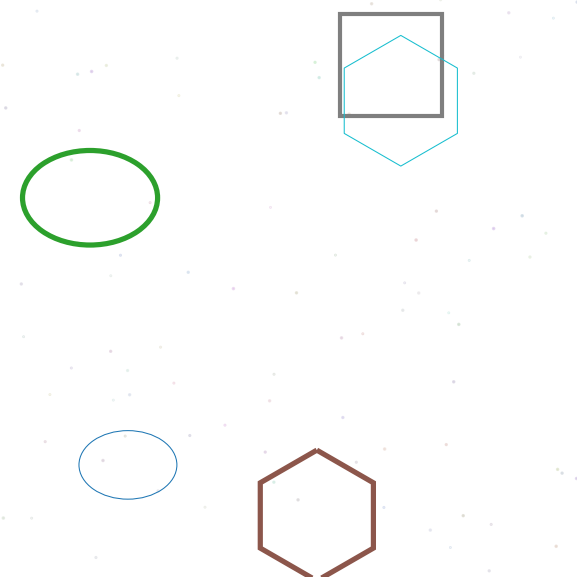[{"shape": "oval", "thickness": 0.5, "radius": 0.42, "center": [0.222, 0.194]}, {"shape": "oval", "thickness": 2.5, "radius": 0.58, "center": [0.156, 0.657]}, {"shape": "hexagon", "thickness": 2.5, "radius": 0.57, "center": [0.549, 0.107]}, {"shape": "square", "thickness": 2, "radius": 0.44, "center": [0.677, 0.886]}, {"shape": "hexagon", "thickness": 0.5, "radius": 0.57, "center": [0.694, 0.825]}]